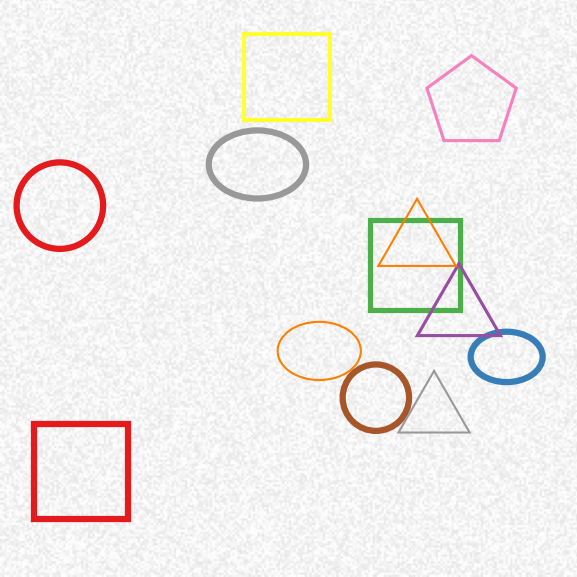[{"shape": "circle", "thickness": 3, "radius": 0.37, "center": [0.104, 0.643]}, {"shape": "square", "thickness": 3, "radius": 0.41, "center": [0.14, 0.183]}, {"shape": "oval", "thickness": 3, "radius": 0.31, "center": [0.877, 0.381]}, {"shape": "square", "thickness": 2.5, "radius": 0.39, "center": [0.719, 0.54]}, {"shape": "triangle", "thickness": 1.5, "radius": 0.42, "center": [0.795, 0.46]}, {"shape": "oval", "thickness": 1, "radius": 0.36, "center": [0.553, 0.391]}, {"shape": "triangle", "thickness": 1, "radius": 0.39, "center": [0.722, 0.577]}, {"shape": "square", "thickness": 2, "radius": 0.37, "center": [0.497, 0.866]}, {"shape": "circle", "thickness": 3, "radius": 0.29, "center": [0.651, 0.311]}, {"shape": "pentagon", "thickness": 1.5, "radius": 0.41, "center": [0.817, 0.821]}, {"shape": "oval", "thickness": 3, "radius": 0.42, "center": [0.446, 0.714]}, {"shape": "triangle", "thickness": 1, "radius": 0.36, "center": [0.752, 0.286]}]